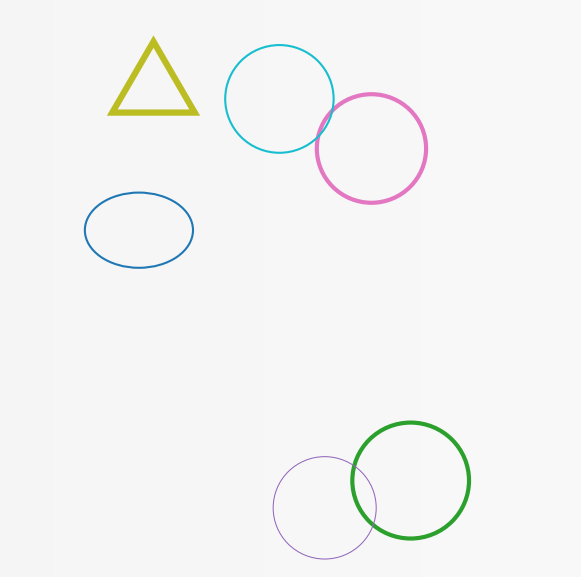[{"shape": "oval", "thickness": 1, "radius": 0.47, "center": [0.239, 0.601]}, {"shape": "circle", "thickness": 2, "radius": 0.5, "center": [0.707, 0.167]}, {"shape": "circle", "thickness": 0.5, "radius": 0.44, "center": [0.559, 0.12]}, {"shape": "circle", "thickness": 2, "radius": 0.47, "center": [0.639, 0.742]}, {"shape": "triangle", "thickness": 3, "radius": 0.41, "center": [0.264, 0.845]}, {"shape": "circle", "thickness": 1, "radius": 0.47, "center": [0.481, 0.828]}]